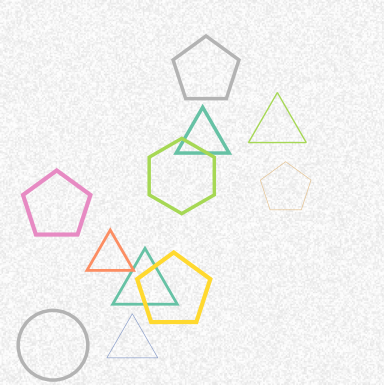[{"shape": "triangle", "thickness": 2.5, "radius": 0.4, "center": [0.526, 0.642]}, {"shape": "triangle", "thickness": 2, "radius": 0.48, "center": [0.377, 0.258]}, {"shape": "triangle", "thickness": 2, "radius": 0.35, "center": [0.286, 0.333]}, {"shape": "triangle", "thickness": 0.5, "radius": 0.38, "center": [0.344, 0.109]}, {"shape": "pentagon", "thickness": 3, "radius": 0.46, "center": [0.147, 0.465]}, {"shape": "triangle", "thickness": 1, "radius": 0.43, "center": [0.72, 0.673]}, {"shape": "hexagon", "thickness": 2.5, "radius": 0.49, "center": [0.472, 0.543]}, {"shape": "pentagon", "thickness": 3, "radius": 0.5, "center": [0.451, 0.244]}, {"shape": "pentagon", "thickness": 0.5, "radius": 0.35, "center": [0.742, 0.511]}, {"shape": "pentagon", "thickness": 2.5, "radius": 0.45, "center": [0.535, 0.817]}, {"shape": "circle", "thickness": 2.5, "radius": 0.45, "center": [0.138, 0.103]}]